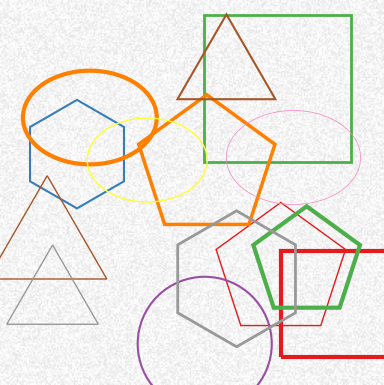[{"shape": "pentagon", "thickness": 1, "radius": 0.88, "center": [0.729, 0.297]}, {"shape": "square", "thickness": 3, "radius": 0.69, "center": [0.868, 0.21]}, {"shape": "hexagon", "thickness": 1.5, "radius": 0.7, "center": [0.2, 0.6]}, {"shape": "square", "thickness": 2, "radius": 0.95, "center": [0.721, 0.77]}, {"shape": "pentagon", "thickness": 3, "radius": 0.73, "center": [0.797, 0.319]}, {"shape": "circle", "thickness": 1.5, "radius": 0.87, "center": [0.532, 0.107]}, {"shape": "pentagon", "thickness": 2.5, "radius": 0.93, "center": [0.537, 0.568]}, {"shape": "oval", "thickness": 3, "radius": 0.87, "center": [0.233, 0.695]}, {"shape": "oval", "thickness": 1, "radius": 0.78, "center": [0.382, 0.584]}, {"shape": "triangle", "thickness": 1.5, "radius": 0.73, "center": [0.588, 0.816]}, {"shape": "triangle", "thickness": 1, "radius": 0.89, "center": [0.123, 0.365]}, {"shape": "oval", "thickness": 0.5, "radius": 0.87, "center": [0.762, 0.591]}, {"shape": "hexagon", "thickness": 2, "radius": 0.88, "center": [0.615, 0.276]}, {"shape": "triangle", "thickness": 1, "radius": 0.69, "center": [0.137, 0.226]}]